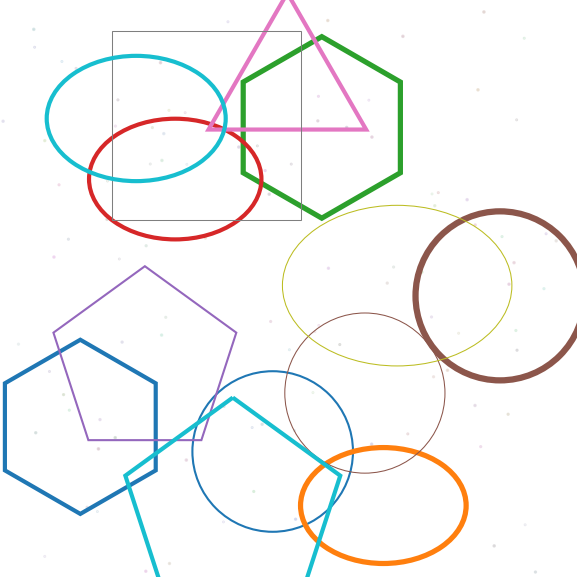[{"shape": "hexagon", "thickness": 2, "radius": 0.75, "center": [0.139, 0.26]}, {"shape": "circle", "thickness": 1, "radius": 0.7, "center": [0.472, 0.217]}, {"shape": "oval", "thickness": 2.5, "radius": 0.72, "center": [0.664, 0.124]}, {"shape": "hexagon", "thickness": 2.5, "radius": 0.79, "center": [0.557, 0.778]}, {"shape": "oval", "thickness": 2, "radius": 0.75, "center": [0.303, 0.689]}, {"shape": "pentagon", "thickness": 1, "radius": 0.83, "center": [0.251, 0.372]}, {"shape": "circle", "thickness": 3, "radius": 0.73, "center": [0.866, 0.487]}, {"shape": "circle", "thickness": 0.5, "radius": 0.69, "center": [0.632, 0.318]}, {"shape": "triangle", "thickness": 2, "radius": 0.79, "center": [0.498, 0.854]}, {"shape": "square", "thickness": 0.5, "radius": 0.82, "center": [0.357, 0.782]}, {"shape": "oval", "thickness": 0.5, "radius": 0.99, "center": [0.688, 0.505]}, {"shape": "oval", "thickness": 2, "radius": 0.77, "center": [0.236, 0.794]}, {"shape": "pentagon", "thickness": 2, "radius": 0.98, "center": [0.403, 0.115]}]